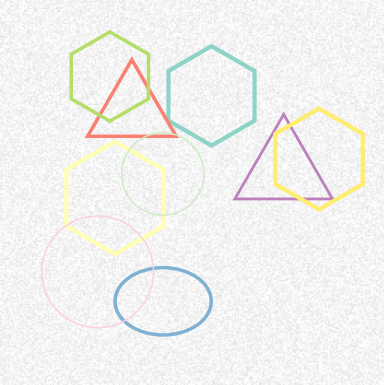[{"shape": "hexagon", "thickness": 3, "radius": 0.65, "center": [0.549, 0.751]}, {"shape": "hexagon", "thickness": 3, "radius": 0.73, "center": [0.299, 0.486]}, {"shape": "triangle", "thickness": 2.5, "radius": 0.66, "center": [0.342, 0.712]}, {"shape": "oval", "thickness": 2.5, "radius": 0.62, "center": [0.424, 0.217]}, {"shape": "hexagon", "thickness": 2.5, "radius": 0.58, "center": [0.285, 0.801]}, {"shape": "circle", "thickness": 1, "radius": 0.73, "center": [0.254, 0.294]}, {"shape": "triangle", "thickness": 2, "radius": 0.73, "center": [0.737, 0.556]}, {"shape": "circle", "thickness": 1, "radius": 0.53, "center": [0.423, 0.548]}, {"shape": "hexagon", "thickness": 3, "radius": 0.65, "center": [0.829, 0.587]}]